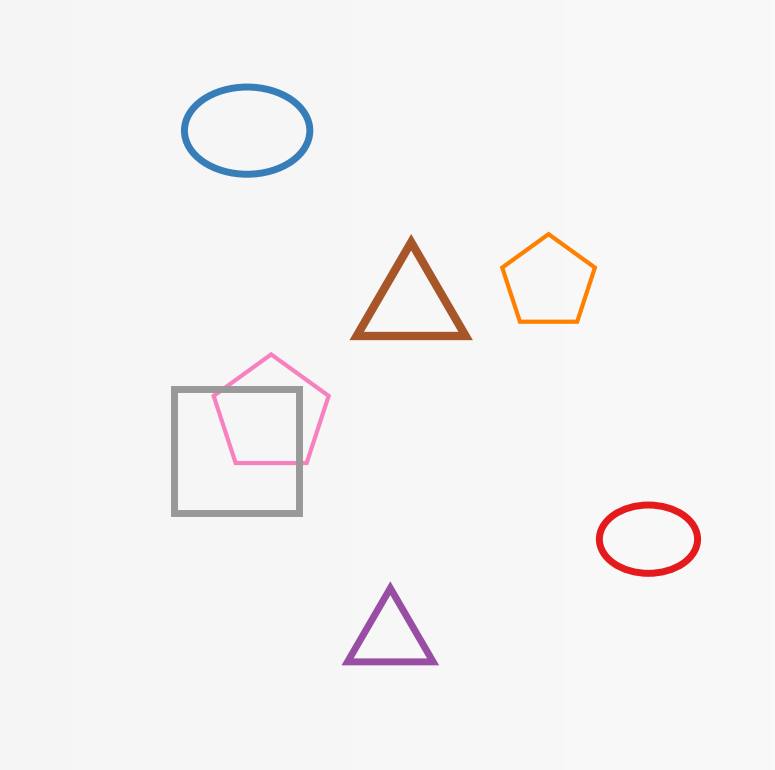[{"shape": "oval", "thickness": 2.5, "radius": 0.32, "center": [0.837, 0.3]}, {"shape": "oval", "thickness": 2.5, "radius": 0.4, "center": [0.319, 0.83]}, {"shape": "triangle", "thickness": 2.5, "radius": 0.32, "center": [0.504, 0.172]}, {"shape": "pentagon", "thickness": 1.5, "radius": 0.31, "center": [0.708, 0.633]}, {"shape": "triangle", "thickness": 3, "radius": 0.41, "center": [0.531, 0.604]}, {"shape": "pentagon", "thickness": 1.5, "radius": 0.39, "center": [0.35, 0.462]}, {"shape": "square", "thickness": 2.5, "radius": 0.4, "center": [0.305, 0.414]}]